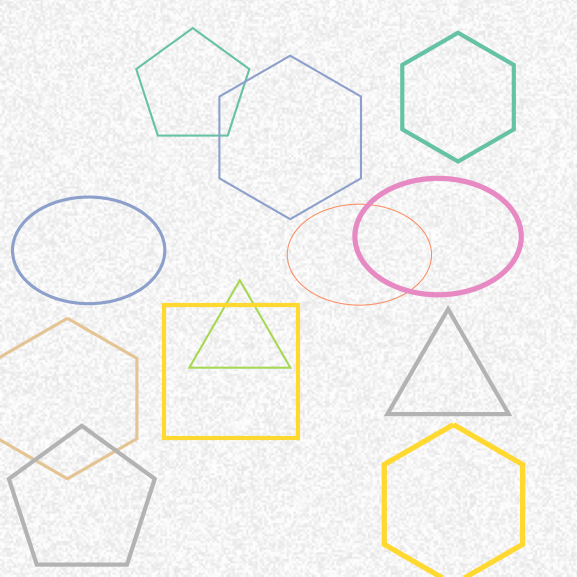[{"shape": "pentagon", "thickness": 1, "radius": 0.51, "center": [0.334, 0.848]}, {"shape": "hexagon", "thickness": 2, "radius": 0.56, "center": [0.793, 0.831]}, {"shape": "oval", "thickness": 0.5, "radius": 0.62, "center": [0.622, 0.558]}, {"shape": "oval", "thickness": 1.5, "radius": 0.66, "center": [0.154, 0.566]}, {"shape": "hexagon", "thickness": 1, "radius": 0.71, "center": [0.502, 0.761]}, {"shape": "oval", "thickness": 2.5, "radius": 0.72, "center": [0.759, 0.59]}, {"shape": "triangle", "thickness": 1, "radius": 0.51, "center": [0.415, 0.413]}, {"shape": "hexagon", "thickness": 2.5, "radius": 0.69, "center": [0.785, 0.126]}, {"shape": "square", "thickness": 2, "radius": 0.58, "center": [0.401, 0.356]}, {"shape": "hexagon", "thickness": 1.5, "radius": 0.69, "center": [0.117, 0.309]}, {"shape": "pentagon", "thickness": 2, "radius": 0.66, "center": [0.142, 0.129]}, {"shape": "triangle", "thickness": 2, "radius": 0.61, "center": [0.776, 0.343]}]